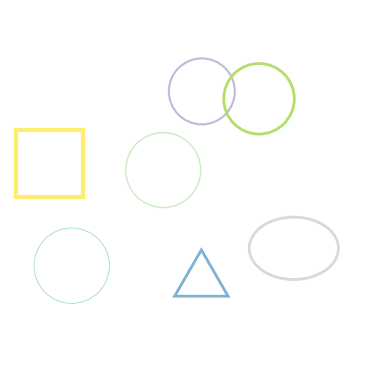[{"shape": "circle", "thickness": 0.5, "radius": 0.49, "center": [0.186, 0.31]}, {"shape": "circle", "thickness": 1.5, "radius": 0.43, "center": [0.524, 0.763]}, {"shape": "triangle", "thickness": 2, "radius": 0.4, "center": [0.523, 0.271]}, {"shape": "circle", "thickness": 2, "radius": 0.46, "center": [0.673, 0.743]}, {"shape": "oval", "thickness": 2, "radius": 0.58, "center": [0.763, 0.355]}, {"shape": "circle", "thickness": 1, "radius": 0.49, "center": [0.424, 0.558]}, {"shape": "square", "thickness": 3, "radius": 0.44, "center": [0.128, 0.576]}]